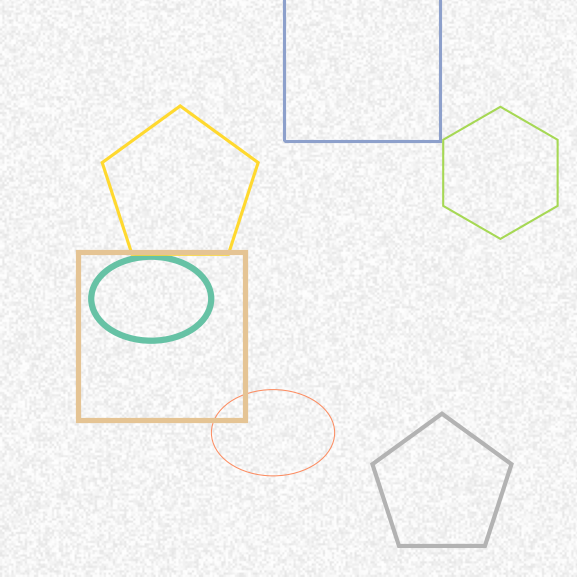[{"shape": "oval", "thickness": 3, "radius": 0.52, "center": [0.262, 0.482]}, {"shape": "oval", "thickness": 0.5, "radius": 0.53, "center": [0.473, 0.25]}, {"shape": "square", "thickness": 1.5, "radius": 0.67, "center": [0.627, 0.89]}, {"shape": "hexagon", "thickness": 1, "radius": 0.57, "center": [0.867, 0.7]}, {"shape": "pentagon", "thickness": 1.5, "radius": 0.71, "center": [0.312, 0.674]}, {"shape": "square", "thickness": 2.5, "radius": 0.73, "center": [0.28, 0.417]}, {"shape": "pentagon", "thickness": 2, "radius": 0.63, "center": [0.765, 0.156]}]